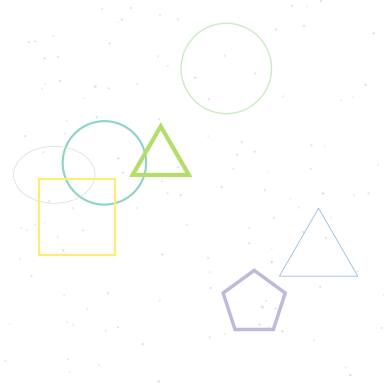[{"shape": "circle", "thickness": 1.5, "radius": 0.54, "center": [0.271, 0.577]}, {"shape": "pentagon", "thickness": 2.5, "radius": 0.42, "center": [0.66, 0.213]}, {"shape": "triangle", "thickness": 0.5, "radius": 0.59, "center": [0.827, 0.342]}, {"shape": "triangle", "thickness": 3, "radius": 0.42, "center": [0.418, 0.588]}, {"shape": "oval", "thickness": 0.5, "radius": 0.53, "center": [0.141, 0.546]}, {"shape": "circle", "thickness": 1, "radius": 0.59, "center": [0.588, 0.822]}, {"shape": "square", "thickness": 1.5, "radius": 0.49, "center": [0.2, 0.437]}]